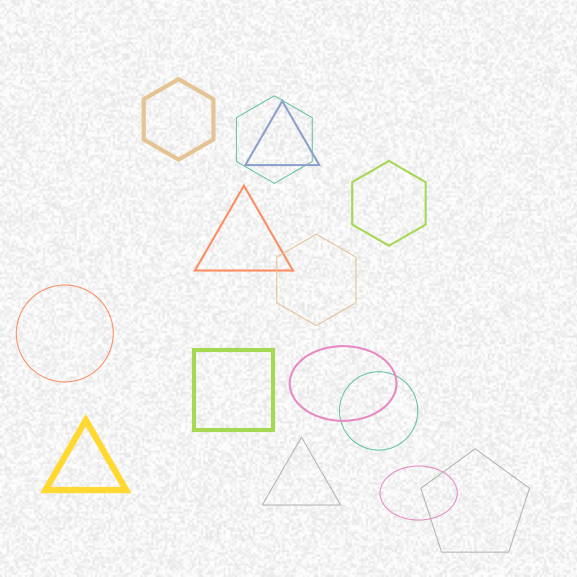[{"shape": "circle", "thickness": 0.5, "radius": 0.34, "center": [0.656, 0.288]}, {"shape": "hexagon", "thickness": 0.5, "radius": 0.38, "center": [0.475, 0.757]}, {"shape": "circle", "thickness": 0.5, "radius": 0.42, "center": [0.112, 0.422]}, {"shape": "triangle", "thickness": 1, "radius": 0.49, "center": [0.422, 0.58]}, {"shape": "triangle", "thickness": 1, "radius": 0.37, "center": [0.489, 0.75]}, {"shape": "oval", "thickness": 1, "radius": 0.46, "center": [0.594, 0.335]}, {"shape": "oval", "thickness": 0.5, "radius": 0.33, "center": [0.725, 0.145]}, {"shape": "hexagon", "thickness": 1, "radius": 0.37, "center": [0.673, 0.647]}, {"shape": "square", "thickness": 2, "radius": 0.34, "center": [0.404, 0.324]}, {"shape": "triangle", "thickness": 3, "radius": 0.4, "center": [0.149, 0.191]}, {"shape": "hexagon", "thickness": 2, "radius": 0.35, "center": [0.309, 0.792]}, {"shape": "hexagon", "thickness": 0.5, "radius": 0.4, "center": [0.548, 0.514]}, {"shape": "triangle", "thickness": 0.5, "radius": 0.39, "center": [0.522, 0.164]}, {"shape": "pentagon", "thickness": 0.5, "radius": 0.49, "center": [0.823, 0.123]}]